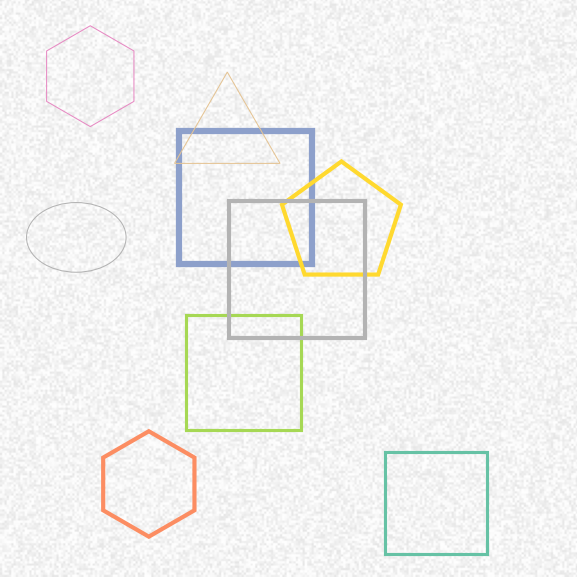[{"shape": "square", "thickness": 1.5, "radius": 0.44, "center": [0.755, 0.128]}, {"shape": "hexagon", "thickness": 2, "radius": 0.46, "center": [0.258, 0.161]}, {"shape": "square", "thickness": 3, "radius": 0.58, "center": [0.426, 0.656]}, {"shape": "hexagon", "thickness": 0.5, "radius": 0.44, "center": [0.156, 0.867]}, {"shape": "square", "thickness": 1.5, "radius": 0.5, "center": [0.421, 0.354]}, {"shape": "pentagon", "thickness": 2, "radius": 0.54, "center": [0.591, 0.611]}, {"shape": "triangle", "thickness": 0.5, "radius": 0.53, "center": [0.394, 0.769]}, {"shape": "square", "thickness": 2, "radius": 0.59, "center": [0.514, 0.532]}, {"shape": "oval", "thickness": 0.5, "radius": 0.43, "center": [0.132, 0.588]}]